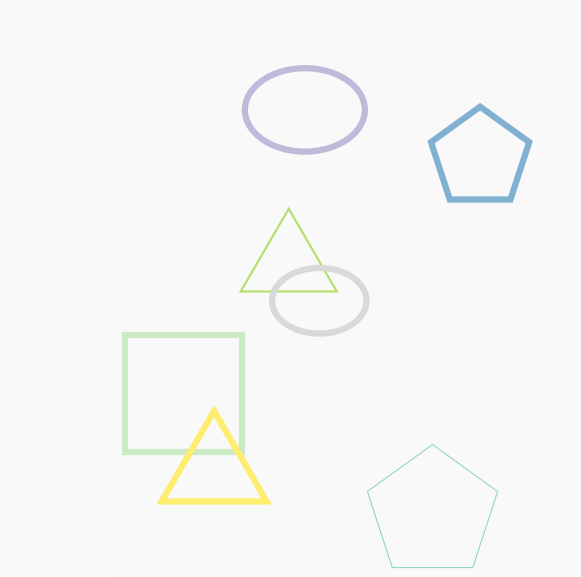[{"shape": "pentagon", "thickness": 0.5, "radius": 0.59, "center": [0.744, 0.112]}, {"shape": "oval", "thickness": 3, "radius": 0.52, "center": [0.525, 0.809]}, {"shape": "pentagon", "thickness": 3, "radius": 0.44, "center": [0.826, 0.726]}, {"shape": "triangle", "thickness": 1, "radius": 0.48, "center": [0.497, 0.542]}, {"shape": "oval", "thickness": 3, "radius": 0.41, "center": [0.549, 0.478]}, {"shape": "square", "thickness": 3, "radius": 0.51, "center": [0.316, 0.318]}, {"shape": "triangle", "thickness": 3, "radius": 0.52, "center": [0.368, 0.183]}]